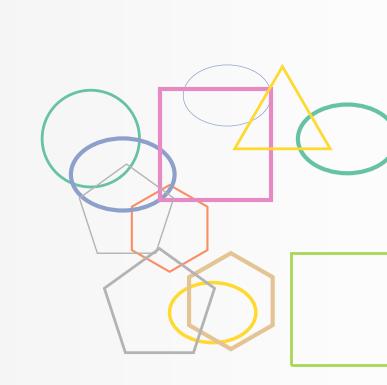[{"shape": "oval", "thickness": 3, "radius": 0.64, "center": [0.896, 0.639]}, {"shape": "circle", "thickness": 2, "radius": 0.63, "center": [0.234, 0.64]}, {"shape": "hexagon", "thickness": 1.5, "radius": 0.56, "center": [0.438, 0.407]}, {"shape": "oval", "thickness": 0.5, "radius": 0.57, "center": [0.586, 0.752]}, {"shape": "oval", "thickness": 3, "radius": 0.67, "center": [0.317, 0.547]}, {"shape": "square", "thickness": 3, "radius": 0.72, "center": [0.556, 0.625]}, {"shape": "square", "thickness": 2, "radius": 0.73, "center": [0.897, 0.197]}, {"shape": "triangle", "thickness": 2, "radius": 0.71, "center": [0.729, 0.685]}, {"shape": "oval", "thickness": 2.5, "radius": 0.56, "center": [0.549, 0.188]}, {"shape": "hexagon", "thickness": 3, "radius": 0.62, "center": [0.596, 0.218]}, {"shape": "pentagon", "thickness": 1, "radius": 0.64, "center": [0.327, 0.446]}, {"shape": "pentagon", "thickness": 2, "radius": 0.75, "center": [0.411, 0.205]}]